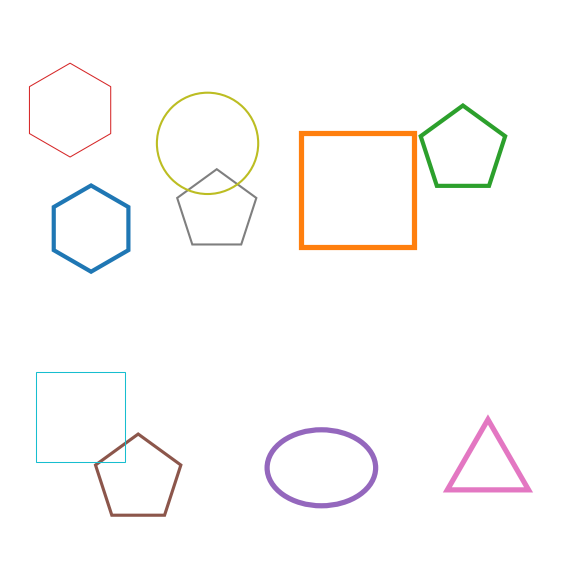[{"shape": "hexagon", "thickness": 2, "radius": 0.37, "center": [0.158, 0.603]}, {"shape": "square", "thickness": 2.5, "radius": 0.49, "center": [0.619, 0.67]}, {"shape": "pentagon", "thickness": 2, "radius": 0.38, "center": [0.802, 0.74]}, {"shape": "hexagon", "thickness": 0.5, "radius": 0.41, "center": [0.121, 0.808]}, {"shape": "oval", "thickness": 2.5, "radius": 0.47, "center": [0.557, 0.189]}, {"shape": "pentagon", "thickness": 1.5, "radius": 0.39, "center": [0.239, 0.17]}, {"shape": "triangle", "thickness": 2.5, "radius": 0.41, "center": [0.845, 0.191]}, {"shape": "pentagon", "thickness": 1, "radius": 0.36, "center": [0.375, 0.634]}, {"shape": "circle", "thickness": 1, "radius": 0.44, "center": [0.359, 0.751]}, {"shape": "square", "thickness": 0.5, "radius": 0.39, "center": [0.139, 0.277]}]